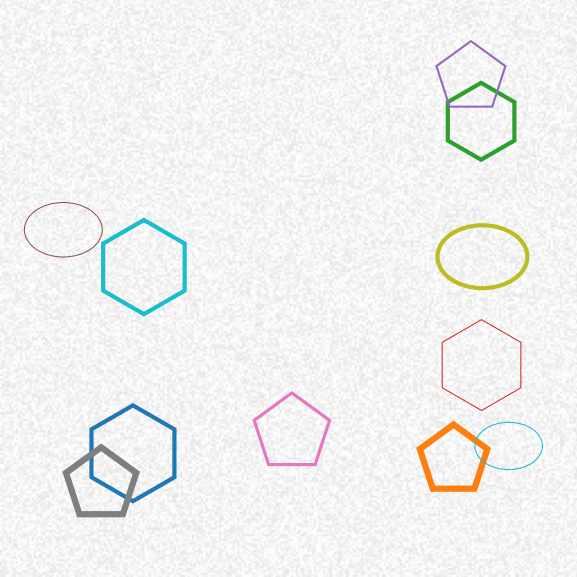[{"shape": "hexagon", "thickness": 2, "radius": 0.41, "center": [0.23, 0.214]}, {"shape": "pentagon", "thickness": 3, "radius": 0.31, "center": [0.785, 0.203]}, {"shape": "hexagon", "thickness": 2, "radius": 0.33, "center": [0.833, 0.789]}, {"shape": "hexagon", "thickness": 0.5, "radius": 0.39, "center": [0.834, 0.367]}, {"shape": "pentagon", "thickness": 1, "radius": 0.31, "center": [0.815, 0.865]}, {"shape": "oval", "thickness": 0.5, "radius": 0.34, "center": [0.11, 0.601]}, {"shape": "pentagon", "thickness": 1.5, "radius": 0.34, "center": [0.505, 0.25]}, {"shape": "pentagon", "thickness": 3, "radius": 0.32, "center": [0.175, 0.161]}, {"shape": "oval", "thickness": 2, "radius": 0.39, "center": [0.835, 0.555]}, {"shape": "hexagon", "thickness": 2, "radius": 0.41, "center": [0.249, 0.537]}, {"shape": "oval", "thickness": 0.5, "radius": 0.29, "center": [0.881, 0.227]}]